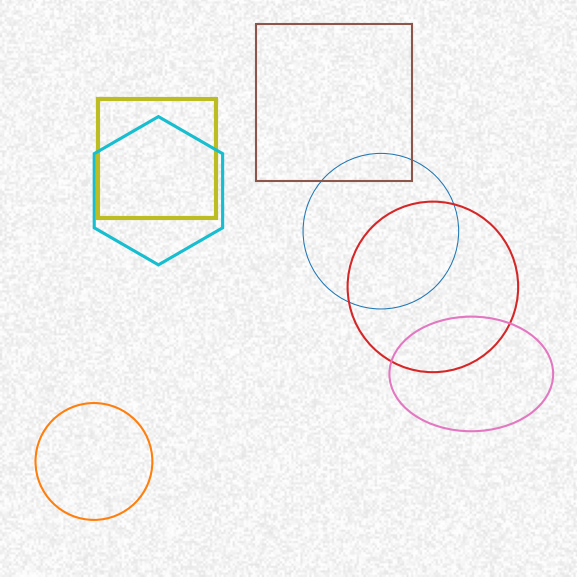[{"shape": "circle", "thickness": 0.5, "radius": 0.67, "center": [0.659, 0.599]}, {"shape": "circle", "thickness": 1, "radius": 0.51, "center": [0.163, 0.2]}, {"shape": "circle", "thickness": 1, "radius": 0.74, "center": [0.75, 0.502]}, {"shape": "square", "thickness": 1, "radius": 0.68, "center": [0.579, 0.822]}, {"shape": "oval", "thickness": 1, "radius": 0.71, "center": [0.816, 0.352]}, {"shape": "square", "thickness": 2, "radius": 0.51, "center": [0.272, 0.724]}, {"shape": "hexagon", "thickness": 1.5, "radius": 0.64, "center": [0.274, 0.669]}]